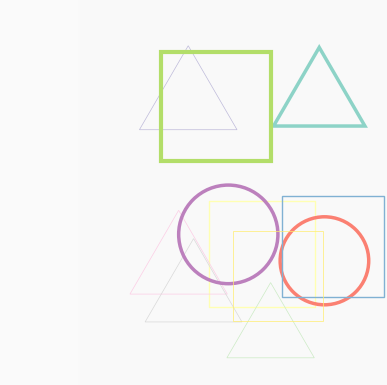[{"shape": "triangle", "thickness": 2.5, "radius": 0.68, "center": [0.824, 0.741]}, {"shape": "square", "thickness": 1, "radius": 0.69, "center": [0.676, 0.341]}, {"shape": "triangle", "thickness": 0.5, "radius": 0.73, "center": [0.486, 0.736]}, {"shape": "circle", "thickness": 2.5, "radius": 0.57, "center": [0.837, 0.323]}, {"shape": "square", "thickness": 1, "radius": 0.66, "center": [0.859, 0.36]}, {"shape": "square", "thickness": 3, "radius": 0.71, "center": [0.557, 0.724]}, {"shape": "triangle", "thickness": 0.5, "radius": 0.73, "center": [0.461, 0.309]}, {"shape": "triangle", "thickness": 0.5, "radius": 0.72, "center": [0.499, 0.236]}, {"shape": "circle", "thickness": 2.5, "radius": 0.64, "center": [0.589, 0.391]}, {"shape": "triangle", "thickness": 0.5, "radius": 0.65, "center": [0.698, 0.136]}, {"shape": "square", "thickness": 0.5, "radius": 0.58, "center": [0.718, 0.283]}]